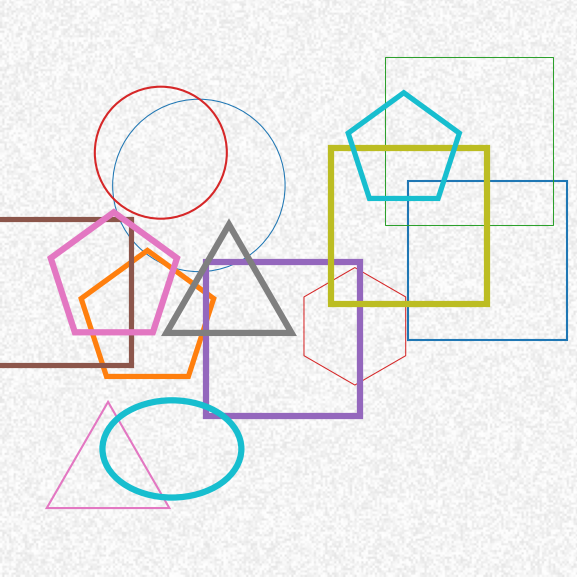[{"shape": "circle", "thickness": 0.5, "radius": 0.75, "center": [0.344, 0.678]}, {"shape": "square", "thickness": 1, "radius": 0.69, "center": [0.844, 0.548]}, {"shape": "pentagon", "thickness": 2.5, "radius": 0.6, "center": [0.255, 0.445]}, {"shape": "square", "thickness": 0.5, "radius": 0.73, "center": [0.812, 0.755]}, {"shape": "hexagon", "thickness": 0.5, "radius": 0.51, "center": [0.614, 0.434]}, {"shape": "circle", "thickness": 1, "radius": 0.57, "center": [0.278, 0.735]}, {"shape": "square", "thickness": 3, "radius": 0.67, "center": [0.489, 0.412]}, {"shape": "square", "thickness": 2.5, "radius": 0.63, "center": [0.1, 0.493]}, {"shape": "triangle", "thickness": 1, "radius": 0.61, "center": [0.187, 0.181]}, {"shape": "pentagon", "thickness": 3, "radius": 0.57, "center": [0.197, 0.517]}, {"shape": "triangle", "thickness": 3, "radius": 0.63, "center": [0.397, 0.485]}, {"shape": "square", "thickness": 3, "radius": 0.68, "center": [0.708, 0.608]}, {"shape": "pentagon", "thickness": 2.5, "radius": 0.51, "center": [0.699, 0.737]}, {"shape": "oval", "thickness": 3, "radius": 0.6, "center": [0.298, 0.222]}]